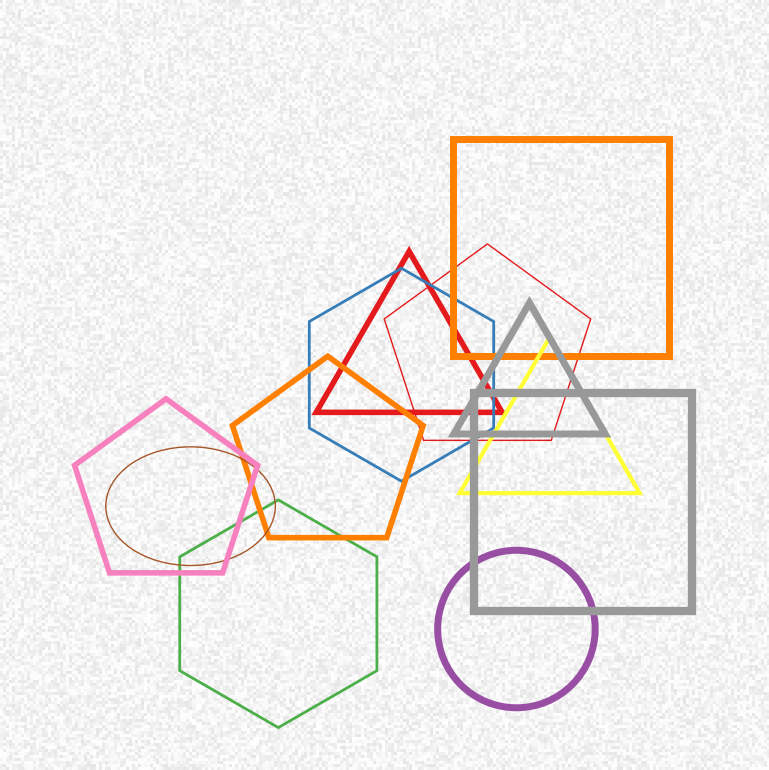[{"shape": "pentagon", "thickness": 0.5, "radius": 0.7, "center": [0.633, 0.542]}, {"shape": "triangle", "thickness": 2, "radius": 0.7, "center": [0.531, 0.534]}, {"shape": "hexagon", "thickness": 1, "radius": 0.69, "center": [0.521, 0.513]}, {"shape": "hexagon", "thickness": 1, "radius": 0.74, "center": [0.361, 0.203]}, {"shape": "circle", "thickness": 2.5, "radius": 0.51, "center": [0.671, 0.183]}, {"shape": "square", "thickness": 2.5, "radius": 0.7, "center": [0.729, 0.679]}, {"shape": "pentagon", "thickness": 2, "radius": 0.65, "center": [0.426, 0.407]}, {"shape": "triangle", "thickness": 1.5, "radius": 0.67, "center": [0.714, 0.427]}, {"shape": "oval", "thickness": 0.5, "radius": 0.55, "center": [0.248, 0.343]}, {"shape": "pentagon", "thickness": 2, "radius": 0.62, "center": [0.216, 0.357]}, {"shape": "square", "thickness": 3, "radius": 0.71, "center": [0.757, 0.348]}, {"shape": "triangle", "thickness": 2.5, "radius": 0.57, "center": [0.688, 0.493]}]